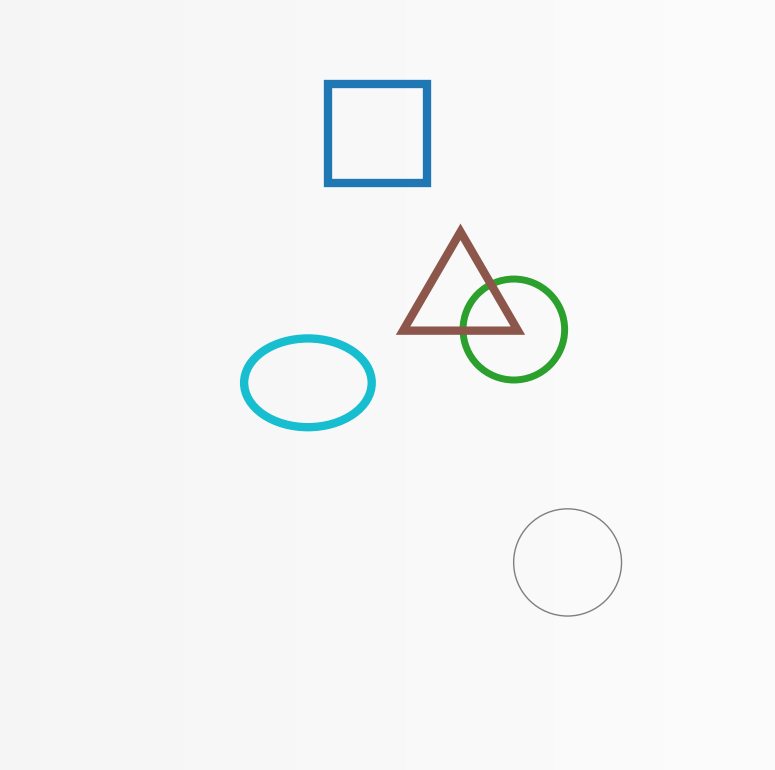[{"shape": "square", "thickness": 3, "radius": 0.32, "center": [0.488, 0.827]}, {"shape": "circle", "thickness": 2.5, "radius": 0.33, "center": [0.663, 0.572]}, {"shape": "triangle", "thickness": 3, "radius": 0.43, "center": [0.594, 0.613]}, {"shape": "circle", "thickness": 0.5, "radius": 0.35, "center": [0.732, 0.27]}, {"shape": "oval", "thickness": 3, "radius": 0.41, "center": [0.397, 0.503]}]